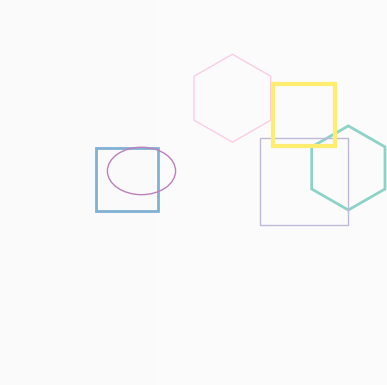[{"shape": "hexagon", "thickness": 2, "radius": 0.55, "center": [0.899, 0.564]}, {"shape": "square", "thickness": 1, "radius": 0.57, "center": [0.786, 0.529]}, {"shape": "square", "thickness": 2, "radius": 0.4, "center": [0.328, 0.534]}, {"shape": "hexagon", "thickness": 1, "radius": 0.57, "center": [0.6, 0.745]}, {"shape": "oval", "thickness": 1, "radius": 0.44, "center": [0.365, 0.556]}, {"shape": "square", "thickness": 3, "radius": 0.4, "center": [0.784, 0.702]}]